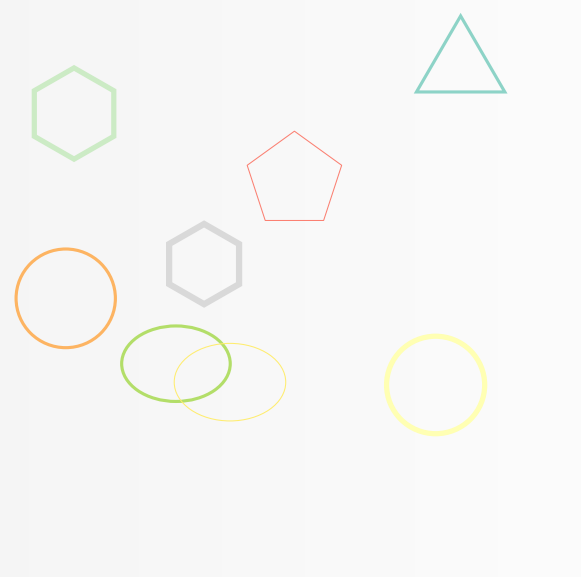[{"shape": "triangle", "thickness": 1.5, "radius": 0.44, "center": [0.792, 0.884]}, {"shape": "circle", "thickness": 2.5, "radius": 0.42, "center": [0.749, 0.333]}, {"shape": "pentagon", "thickness": 0.5, "radius": 0.43, "center": [0.507, 0.687]}, {"shape": "circle", "thickness": 1.5, "radius": 0.43, "center": [0.113, 0.483]}, {"shape": "oval", "thickness": 1.5, "radius": 0.47, "center": [0.303, 0.369]}, {"shape": "hexagon", "thickness": 3, "radius": 0.35, "center": [0.351, 0.542]}, {"shape": "hexagon", "thickness": 2.5, "radius": 0.39, "center": [0.127, 0.803]}, {"shape": "oval", "thickness": 0.5, "radius": 0.48, "center": [0.396, 0.337]}]